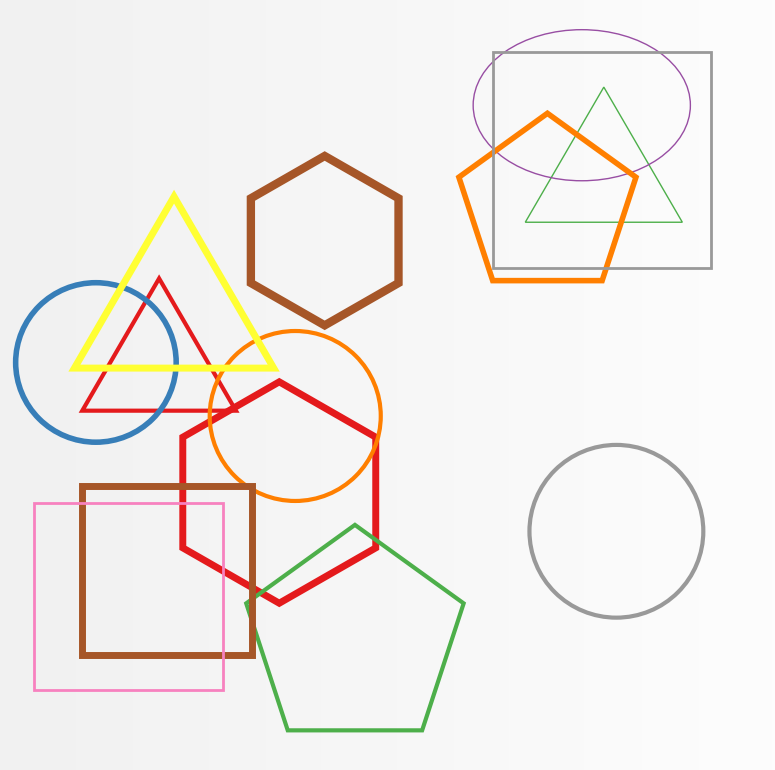[{"shape": "hexagon", "thickness": 2.5, "radius": 0.72, "center": [0.36, 0.36]}, {"shape": "triangle", "thickness": 1.5, "radius": 0.57, "center": [0.205, 0.524]}, {"shape": "circle", "thickness": 2, "radius": 0.52, "center": [0.124, 0.529]}, {"shape": "triangle", "thickness": 0.5, "radius": 0.58, "center": [0.779, 0.77]}, {"shape": "pentagon", "thickness": 1.5, "radius": 0.74, "center": [0.458, 0.171]}, {"shape": "oval", "thickness": 0.5, "radius": 0.7, "center": [0.751, 0.863]}, {"shape": "pentagon", "thickness": 2, "radius": 0.6, "center": [0.706, 0.733]}, {"shape": "circle", "thickness": 1.5, "radius": 0.55, "center": [0.381, 0.46]}, {"shape": "triangle", "thickness": 2.5, "radius": 0.74, "center": [0.225, 0.596]}, {"shape": "square", "thickness": 2.5, "radius": 0.55, "center": [0.215, 0.259]}, {"shape": "hexagon", "thickness": 3, "radius": 0.55, "center": [0.419, 0.687]}, {"shape": "square", "thickness": 1, "radius": 0.61, "center": [0.166, 0.225]}, {"shape": "square", "thickness": 1, "radius": 0.7, "center": [0.776, 0.792]}, {"shape": "circle", "thickness": 1.5, "radius": 0.56, "center": [0.795, 0.31]}]